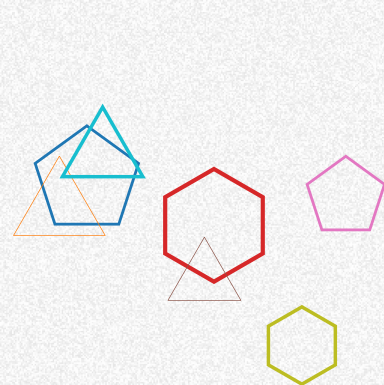[{"shape": "pentagon", "thickness": 2, "radius": 0.71, "center": [0.226, 0.532]}, {"shape": "triangle", "thickness": 0.5, "radius": 0.69, "center": [0.154, 0.457]}, {"shape": "hexagon", "thickness": 3, "radius": 0.73, "center": [0.556, 0.415]}, {"shape": "triangle", "thickness": 0.5, "radius": 0.55, "center": [0.531, 0.274]}, {"shape": "pentagon", "thickness": 2, "radius": 0.53, "center": [0.898, 0.488]}, {"shape": "hexagon", "thickness": 2.5, "radius": 0.5, "center": [0.784, 0.103]}, {"shape": "triangle", "thickness": 2.5, "radius": 0.6, "center": [0.267, 0.601]}]